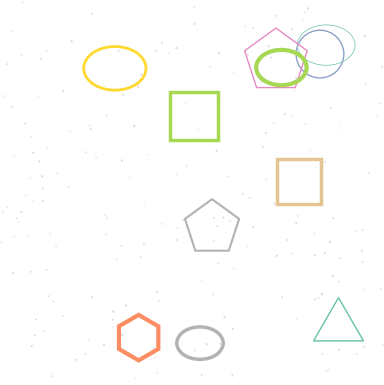[{"shape": "oval", "thickness": 0.5, "radius": 0.37, "center": [0.847, 0.883]}, {"shape": "triangle", "thickness": 1, "radius": 0.37, "center": [0.879, 0.152]}, {"shape": "hexagon", "thickness": 3, "radius": 0.3, "center": [0.36, 0.123]}, {"shape": "circle", "thickness": 1, "radius": 0.31, "center": [0.831, 0.86]}, {"shape": "pentagon", "thickness": 1, "radius": 0.43, "center": [0.717, 0.842]}, {"shape": "square", "thickness": 2.5, "radius": 0.31, "center": [0.504, 0.7]}, {"shape": "oval", "thickness": 3, "radius": 0.33, "center": [0.731, 0.825]}, {"shape": "oval", "thickness": 2, "radius": 0.4, "center": [0.298, 0.822]}, {"shape": "square", "thickness": 2.5, "radius": 0.29, "center": [0.776, 0.528]}, {"shape": "oval", "thickness": 2.5, "radius": 0.3, "center": [0.519, 0.109]}, {"shape": "pentagon", "thickness": 1.5, "radius": 0.37, "center": [0.551, 0.409]}]